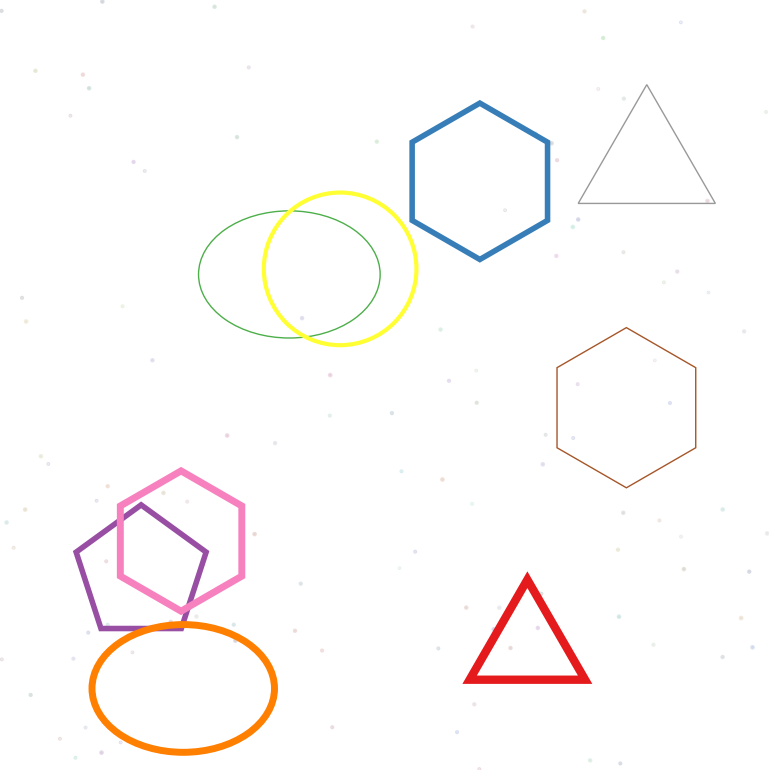[{"shape": "triangle", "thickness": 3, "radius": 0.43, "center": [0.685, 0.161]}, {"shape": "hexagon", "thickness": 2, "radius": 0.51, "center": [0.623, 0.765]}, {"shape": "oval", "thickness": 0.5, "radius": 0.59, "center": [0.376, 0.644]}, {"shape": "pentagon", "thickness": 2, "radius": 0.44, "center": [0.183, 0.256]}, {"shape": "oval", "thickness": 2.5, "radius": 0.59, "center": [0.238, 0.106]}, {"shape": "circle", "thickness": 1.5, "radius": 0.5, "center": [0.442, 0.651]}, {"shape": "hexagon", "thickness": 0.5, "radius": 0.52, "center": [0.813, 0.471]}, {"shape": "hexagon", "thickness": 2.5, "radius": 0.46, "center": [0.235, 0.297]}, {"shape": "triangle", "thickness": 0.5, "radius": 0.51, "center": [0.84, 0.787]}]